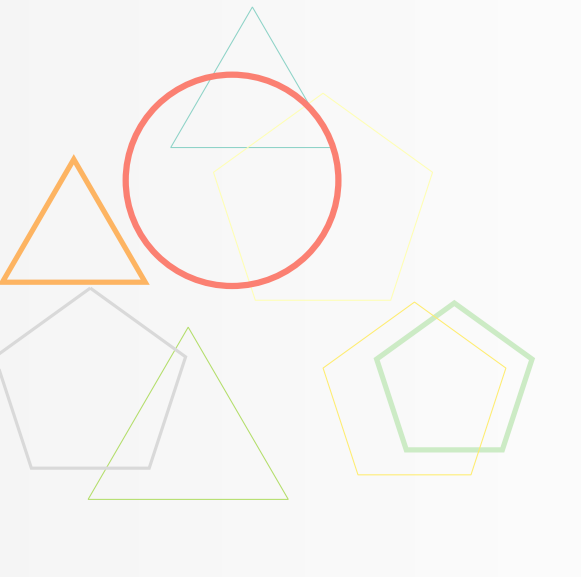[{"shape": "triangle", "thickness": 0.5, "radius": 0.81, "center": [0.434, 0.825]}, {"shape": "pentagon", "thickness": 0.5, "radius": 0.99, "center": [0.556, 0.64]}, {"shape": "circle", "thickness": 3, "radius": 0.91, "center": [0.399, 0.687]}, {"shape": "triangle", "thickness": 2.5, "radius": 0.71, "center": [0.127, 0.581]}, {"shape": "triangle", "thickness": 0.5, "radius": 0.99, "center": [0.324, 0.234]}, {"shape": "pentagon", "thickness": 1.5, "radius": 0.86, "center": [0.155, 0.328]}, {"shape": "pentagon", "thickness": 2.5, "radius": 0.7, "center": [0.782, 0.334]}, {"shape": "pentagon", "thickness": 0.5, "radius": 0.83, "center": [0.713, 0.311]}]